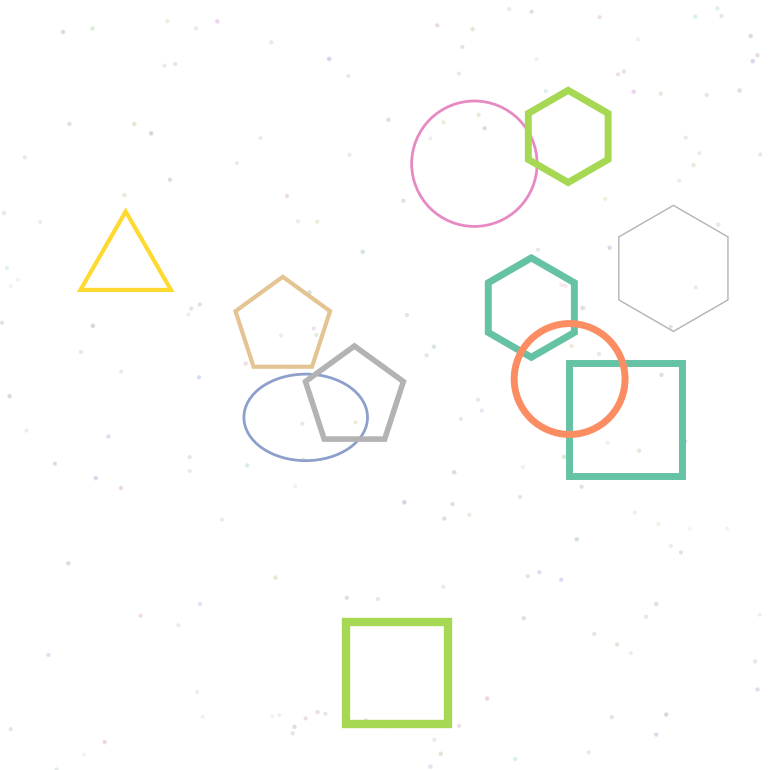[{"shape": "square", "thickness": 2.5, "radius": 0.37, "center": [0.812, 0.455]}, {"shape": "hexagon", "thickness": 2.5, "radius": 0.32, "center": [0.69, 0.601]}, {"shape": "circle", "thickness": 2.5, "radius": 0.36, "center": [0.74, 0.508]}, {"shape": "oval", "thickness": 1, "radius": 0.4, "center": [0.397, 0.458]}, {"shape": "circle", "thickness": 1, "radius": 0.41, "center": [0.616, 0.787]}, {"shape": "hexagon", "thickness": 2.5, "radius": 0.3, "center": [0.738, 0.823]}, {"shape": "square", "thickness": 3, "radius": 0.33, "center": [0.515, 0.126]}, {"shape": "triangle", "thickness": 1.5, "radius": 0.34, "center": [0.163, 0.657]}, {"shape": "pentagon", "thickness": 1.5, "radius": 0.32, "center": [0.367, 0.576]}, {"shape": "hexagon", "thickness": 0.5, "radius": 0.41, "center": [0.875, 0.651]}, {"shape": "pentagon", "thickness": 2, "radius": 0.33, "center": [0.46, 0.484]}]